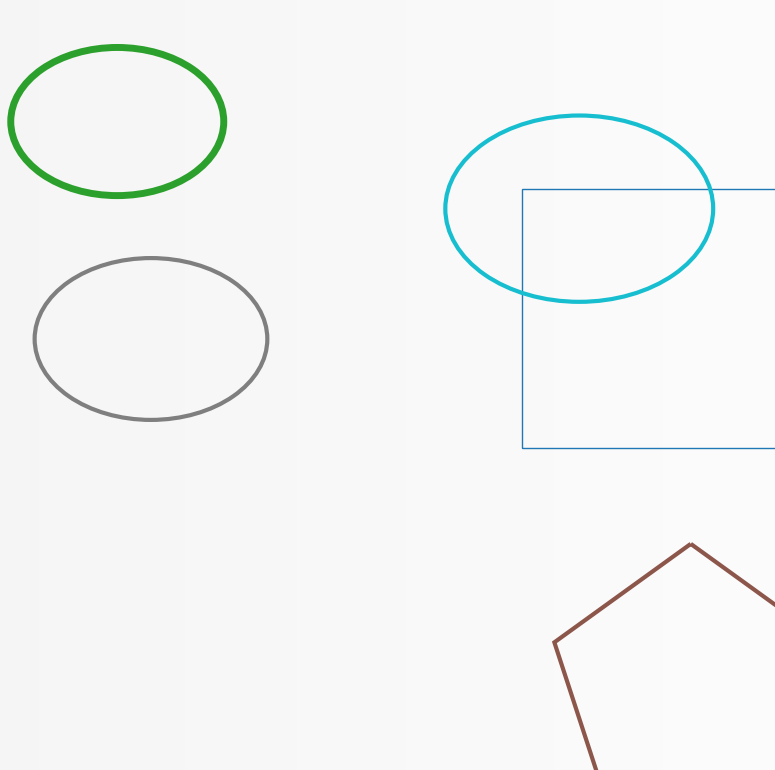[{"shape": "square", "thickness": 0.5, "radius": 0.84, "center": [0.842, 0.586]}, {"shape": "oval", "thickness": 2.5, "radius": 0.69, "center": [0.151, 0.842]}, {"shape": "pentagon", "thickness": 1.5, "radius": 0.93, "center": [0.891, 0.109]}, {"shape": "oval", "thickness": 1.5, "radius": 0.75, "center": [0.195, 0.56]}, {"shape": "oval", "thickness": 1.5, "radius": 0.86, "center": [0.747, 0.729]}]